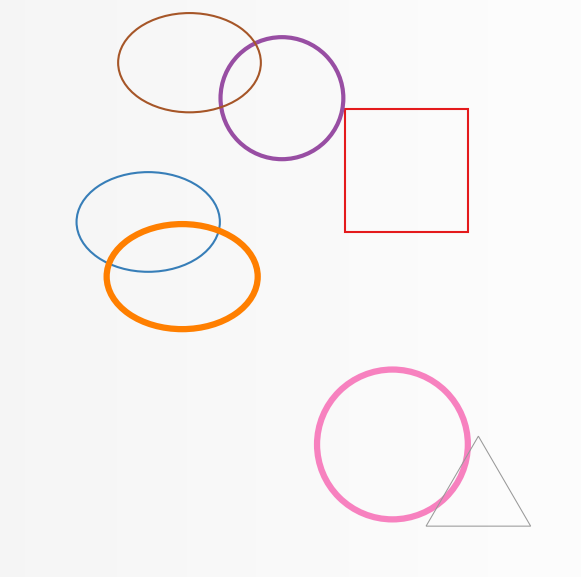[{"shape": "square", "thickness": 1, "radius": 0.53, "center": [0.699, 0.704]}, {"shape": "oval", "thickness": 1, "radius": 0.62, "center": [0.255, 0.615]}, {"shape": "circle", "thickness": 2, "radius": 0.53, "center": [0.485, 0.829]}, {"shape": "oval", "thickness": 3, "radius": 0.65, "center": [0.313, 0.52]}, {"shape": "oval", "thickness": 1, "radius": 0.61, "center": [0.326, 0.891]}, {"shape": "circle", "thickness": 3, "radius": 0.65, "center": [0.675, 0.23]}, {"shape": "triangle", "thickness": 0.5, "radius": 0.52, "center": [0.823, 0.14]}]